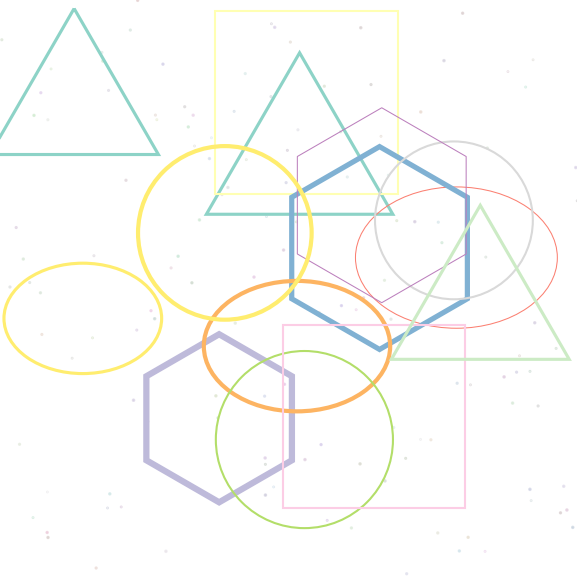[{"shape": "triangle", "thickness": 1.5, "radius": 0.93, "center": [0.519, 0.721]}, {"shape": "triangle", "thickness": 1.5, "radius": 0.84, "center": [0.128, 0.816]}, {"shape": "square", "thickness": 1, "radius": 0.79, "center": [0.531, 0.822]}, {"shape": "hexagon", "thickness": 3, "radius": 0.73, "center": [0.379, 0.275]}, {"shape": "oval", "thickness": 0.5, "radius": 0.87, "center": [0.79, 0.553]}, {"shape": "hexagon", "thickness": 2.5, "radius": 0.88, "center": [0.657, 0.57]}, {"shape": "oval", "thickness": 2, "radius": 0.81, "center": [0.514, 0.4]}, {"shape": "circle", "thickness": 1, "radius": 0.77, "center": [0.527, 0.238]}, {"shape": "square", "thickness": 1, "radius": 0.79, "center": [0.647, 0.278]}, {"shape": "circle", "thickness": 1, "radius": 0.68, "center": [0.786, 0.618]}, {"shape": "hexagon", "thickness": 0.5, "radius": 0.84, "center": [0.661, 0.644]}, {"shape": "triangle", "thickness": 1.5, "radius": 0.89, "center": [0.832, 0.466]}, {"shape": "oval", "thickness": 1.5, "radius": 0.68, "center": [0.143, 0.448]}, {"shape": "circle", "thickness": 2, "radius": 0.75, "center": [0.389, 0.596]}]